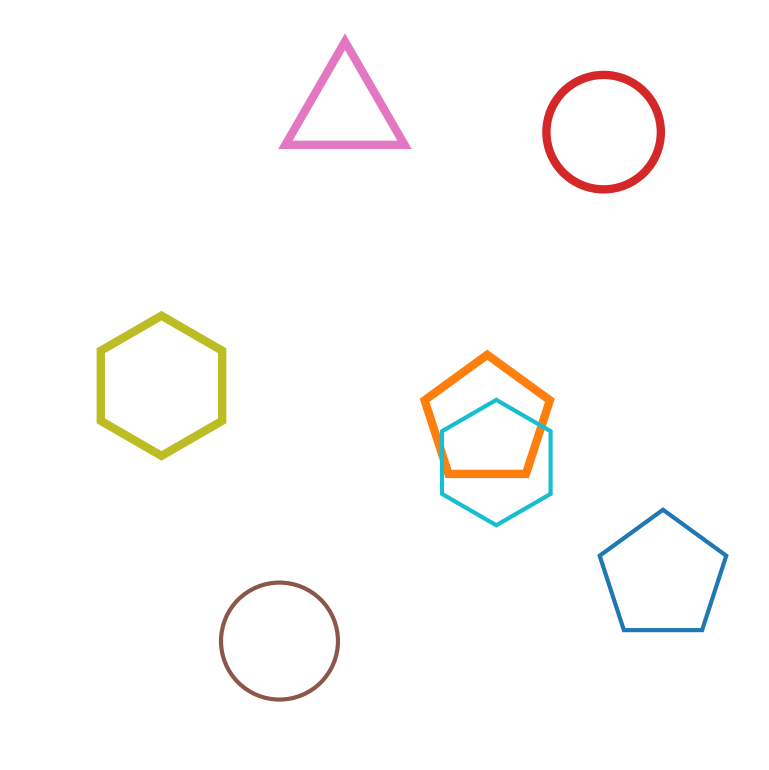[{"shape": "pentagon", "thickness": 1.5, "radius": 0.43, "center": [0.861, 0.252]}, {"shape": "pentagon", "thickness": 3, "radius": 0.43, "center": [0.633, 0.454]}, {"shape": "circle", "thickness": 3, "radius": 0.37, "center": [0.784, 0.828]}, {"shape": "circle", "thickness": 1.5, "radius": 0.38, "center": [0.363, 0.167]}, {"shape": "triangle", "thickness": 3, "radius": 0.45, "center": [0.448, 0.857]}, {"shape": "hexagon", "thickness": 3, "radius": 0.46, "center": [0.21, 0.499]}, {"shape": "hexagon", "thickness": 1.5, "radius": 0.41, "center": [0.645, 0.399]}]